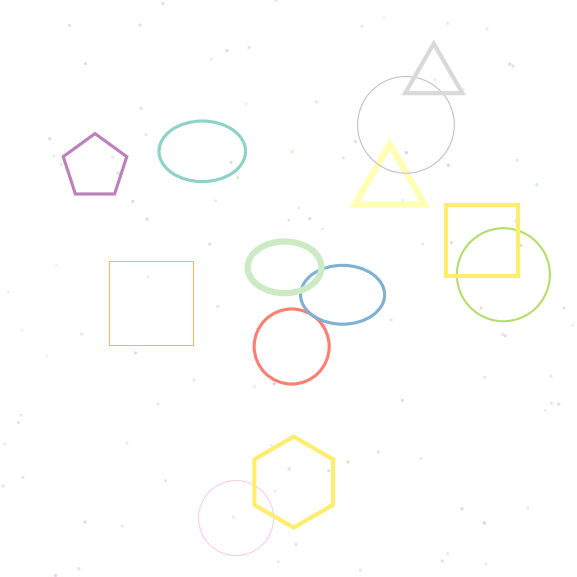[{"shape": "oval", "thickness": 1.5, "radius": 0.37, "center": [0.35, 0.737]}, {"shape": "triangle", "thickness": 3, "radius": 0.35, "center": [0.675, 0.68]}, {"shape": "circle", "thickness": 0.5, "radius": 0.42, "center": [0.703, 0.783]}, {"shape": "circle", "thickness": 1.5, "radius": 0.32, "center": [0.505, 0.399]}, {"shape": "oval", "thickness": 1.5, "radius": 0.36, "center": [0.593, 0.489]}, {"shape": "square", "thickness": 0.5, "radius": 0.36, "center": [0.262, 0.475]}, {"shape": "circle", "thickness": 1, "radius": 0.4, "center": [0.872, 0.523]}, {"shape": "circle", "thickness": 0.5, "radius": 0.32, "center": [0.409, 0.102]}, {"shape": "triangle", "thickness": 2, "radius": 0.29, "center": [0.751, 0.866]}, {"shape": "pentagon", "thickness": 1.5, "radius": 0.29, "center": [0.164, 0.71]}, {"shape": "oval", "thickness": 3, "radius": 0.32, "center": [0.493, 0.536]}, {"shape": "square", "thickness": 2, "radius": 0.31, "center": [0.834, 0.583]}, {"shape": "hexagon", "thickness": 2, "radius": 0.39, "center": [0.509, 0.164]}]